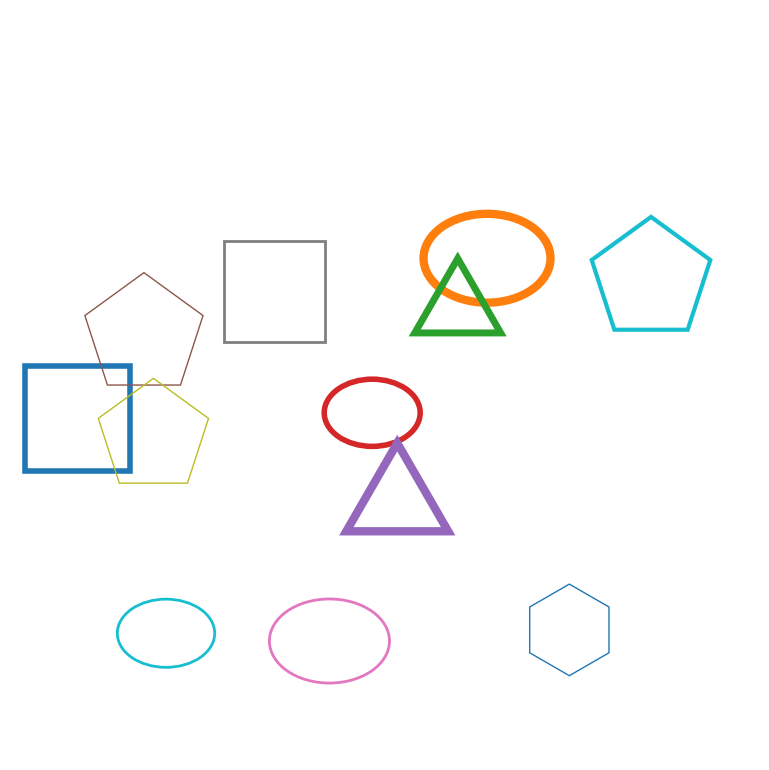[{"shape": "square", "thickness": 2, "radius": 0.34, "center": [0.101, 0.456]}, {"shape": "hexagon", "thickness": 0.5, "radius": 0.3, "center": [0.739, 0.182]}, {"shape": "oval", "thickness": 3, "radius": 0.41, "center": [0.633, 0.665]}, {"shape": "triangle", "thickness": 2.5, "radius": 0.32, "center": [0.594, 0.6]}, {"shape": "oval", "thickness": 2, "radius": 0.31, "center": [0.483, 0.464]}, {"shape": "triangle", "thickness": 3, "radius": 0.38, "center": [0.516, 0.348]}, {"shape": "pentagon", "thickness": 0.5, "radius": 0.4, "center": [0.187, 0.565]}, {"shape": "oval", "thickness": 1, "radius": 0.39, "center": [0.428, 0.168]}, {"shape": "square", "thickness": 1, "radius": 0.33, "center": [0.356, 0.621]}, {"shape": "pentagon", "thickness": 0.5, "radius": 0.38, "center": [0.199, 0.433]}, {"shape": "oval", "thickness": 1, "radius": 0.32, "center": [0.216, 0.178]}, {"shape": "pentagon", "thickness": 1.5, "radius": 0.4, "center": [0.845, 0.637]}]